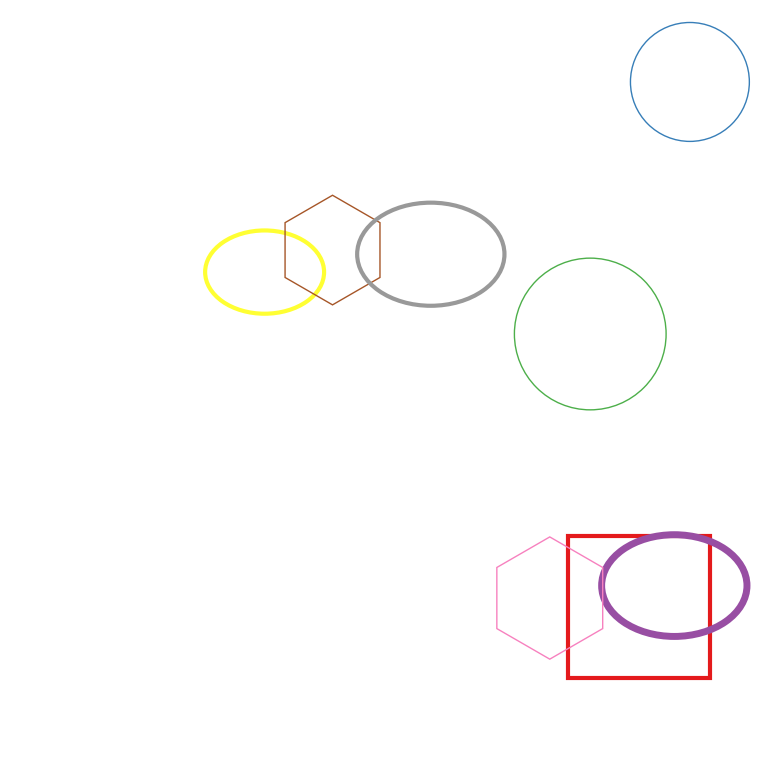[{"shape": "square", "thickness": 1.5, "radius": 0.46, "center": [0.83, 0.211]}, {"shape": "circle", "thickness": 0.5, "radius": 0.39, "center": [0.896, 0.894]}, {"shape": "circle", "thickness": 0.5, "radius": 0.49, "center": [0.767, 0.566]}, {"shape": "oval", "thickness": 2.5, "radius": 0.47, "center": [0.876, 0.24]}, {"shape": "oval", "thickness": 1.5, "radius": 0.39, "center": [0.344, 0.647]}, {"shape": "hexagon", "thickness": 0.5, "radius": 0.36, "center": [0.432, 0.675]}, {"shape": "hexagon", "thickness": 0.5, "radius": 0.4, "center": [0.714, 0.223]}, {"shape": "oval", "thickness": 1.5, "radius": 0.48, "center": [0.559, 0.67]}]